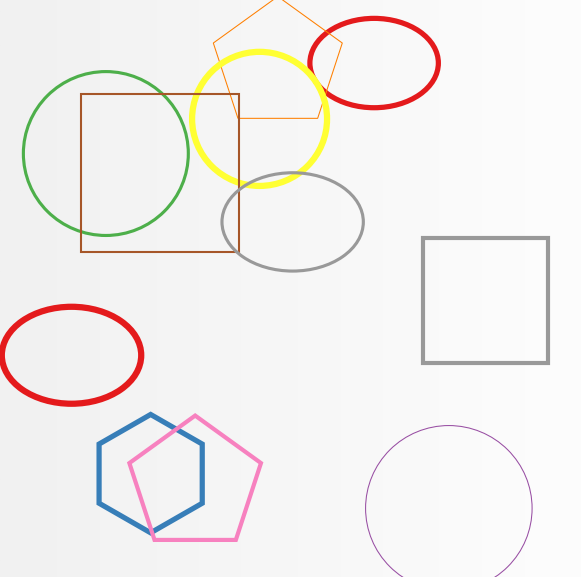[{"shape": "oval", "thickness": 3, "radius": 0.6, "center": [0.123, 0.384]}, {"shape": "oval", "thickness": 2.5, "radius": 0.55, "center": [0.644, 0.89]}, {"shape": "hexagon", "thickness": 2.5, "radius": 0.51, "center": [0.259, 0.179]}, {"shape": "circle", "thickness": 1.5, "radius": 0.71, "center": [0.182, 0.733]}, {"shape": "circle", "thickness": 0.5, "radius": 0.72, "center": [0.772, 0.119]}, {"shape": "pentagon", "thickness": 0.5, "radius": 0.58, "center": [0.478, 0.889]}, {"shape": "circle", "thickness": 3, "radius": 0.58, "center": [0.447, 0.793]}, {"shape": "square", "thickness": 1, "radius": 0.68, "center": [0.275, 0.7]}, {"shape": "pentagon", "thickness": 2, "radius": 0.6, "center": [0.336, 0.16]}, {"shape": "square", "thickness": 2, "radius": 0.54, "center": [0.836, 0.48]}, {"shape": "oval", "thickness": 1.5, "radius": 0.61, "center": [0.503, 0.615]}]